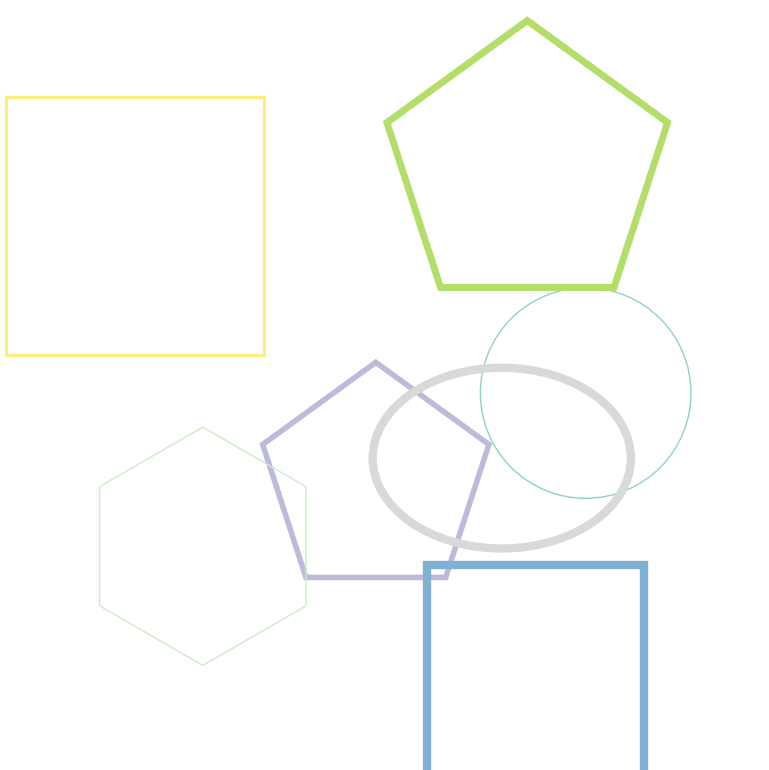[{"shape": "circle", "thickness": 0.5, "radius": 0.68, "center": [0.761, 0.49]}, {"shape": "pentagon", "thickness": 2, "radius": 0.77, "center": [0.488, 0.375]}, {"shape": "square", "thickness": 3, "radius": 0.71, "center": [0.695, 0.125]}, {"shape": "pentagon", "thickness": 2.5, "radius": 0.96, "center": [0.685, 0.782]}, {"shape": "oval", "thickness": 3, "radius": 0.84, "center": [0.652, 0.405]}, {"shape": "hexagon", "thickness": 0.5, "radius": 0.77, "center": [0.263, 0.291]}, {"shape": "square", "thickness": 1, "radius": 0.84, "center": [0.176, 0.707]}]